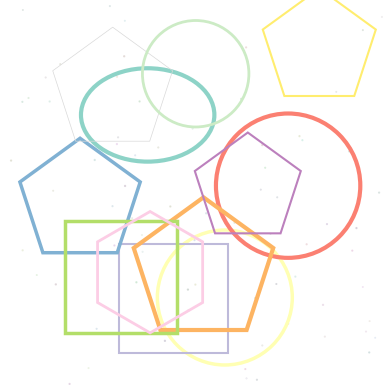[{"shape": "oval", "thickness": 3, "radius": 0.87, "center": [0.384, 0.701]}, {"shape": "circle", "thickness": 2.5, "radius": 0.88, "center": [0.584, 0.227]}, {"shape": "square", "thickness": 1.5, "radius": 0.71, "center": [0.45, 0.224]}, {"shape": "circle", "thickness": 3, "radius": 0.94, "center": [0.748, 0.518]}, {"shape": "pentagon", "thickness": 2.5, "radius": 0.82, "center": [0.208, 0.477]}, {"shape": "pentagon", "thickness": 3, "radius": 0.95, "center": [0.529, 0.297]}, {"shape": "square", "thickness": 2.5, "radius": 0.73, "center": [0.314, 0.282]}, {"shape": "hexagon", "thickness": 2, "radius": 0.79, "center": [0.39, 0.293]}, {"shape": "pentagon", "thickness": 0.5, "radius": 0.82, "center": [0.293, 0.766]}, {"shape": "pentagon", "thickness": 1.5, "radius": 0.72, "center": [0.644, 0.511]}, {"shape": "circle", "thickness": 2, "radius": 0.69, "center": [0.508, 0.808]}, {"shape": "pentagon", "thickness": 1.5, "radius": 0.77, "center": [0.829, 0.876]}]